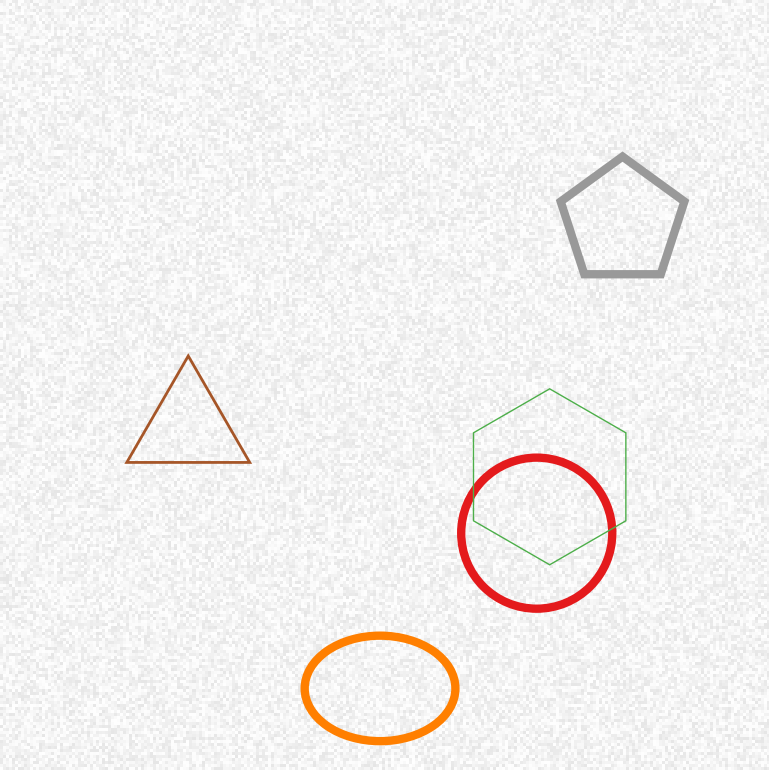[{"shape": "circle", "thickness": 3, "radius": 0.49, "center": [0.697, 0.308]}, {"shape": "hexagon", "thickness": 0.5, "radius": 0.57, "center": [0.714, 0.381]}, {"shape": "oval", "thickness": 3, "radius": 0.49, "center": [0.494, 0.106]}, {"shape": "triangle", "thickness": 1, "radius": 0.46, "center": [0.244, 0.446]}, {"shape": "pentagon", "thickness": 3, "radius": 0.42, "center": [0.808, 0.712]}]